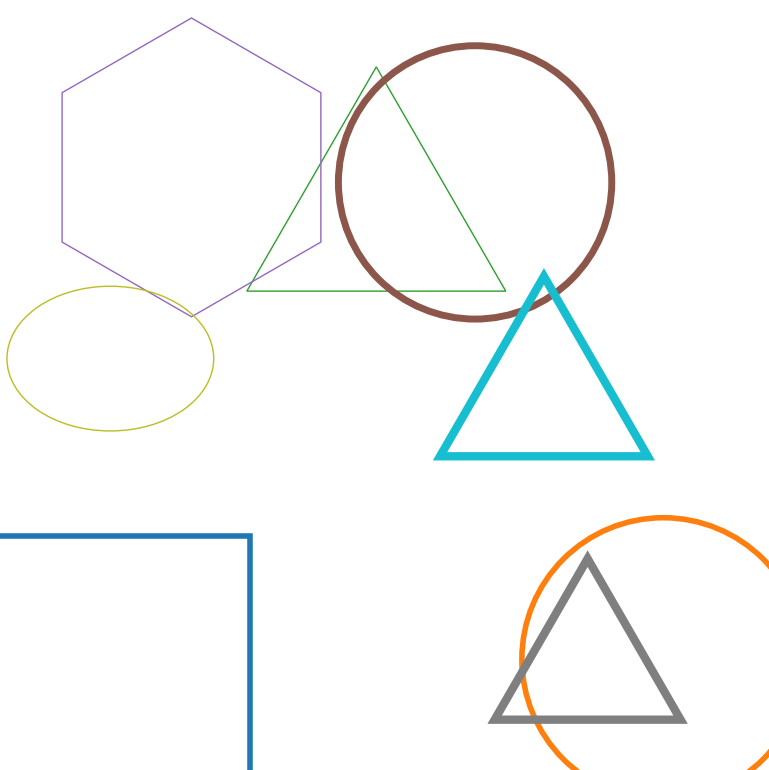[{"shape": "square", "thickness": 2, "radius": 0.92, "center": [0.14, 0.12]}, {"shape": "circle", "thickness": 2, "radius": 0.92, "center": [0.861, 0.144]}, {"shape": "triangle", "thickness": 0.5, "radius": 0.97, "center": [0.489, 0.719]}, {"shape": "hexagon", "thickness": 0.5, "radius": 0.97, "center": [0.249, 0.783]}, {"shape": "circle", "thickness": 2.5, "radius": 0.89, "center": [0.617, 0.763]}, {"shape": "triangle", "thickness": 3, "radius": 0.7, "center": [0.763, 0.135]}, {"shape": "oval", "thickness": 0.5, "radius": 0.67, "center": [0.143, 0.534]}, {"shape": "triangle", "thickness": 3, "radius": 0.78, "center": [0.706, 0.485]}]